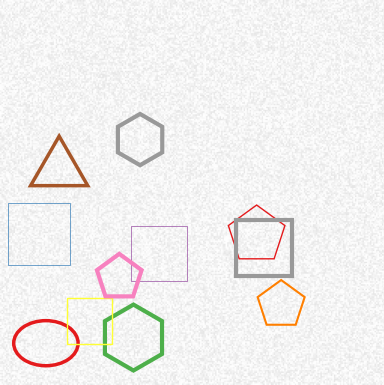[{"shape": "oval", "thickness": 2.5, "radius": 0.42, "center": [0.119, 0.109]}, {"shape": "pentagon", "thickness": 1, "radius": 0.39, "center": [0.667, 0.39]}, {"shape": "square", "thickness": 0.5, "radius": 0.4, "center": [0.101, 0.392]}, {"shape": "hexagon", "thickness": 3, "radius": 0.43, "center": [0.347, 0.123]}, {"shape": "square", "thickness": 0.5, "radius": 0.36, "center": [0.412, 0.342]}, {"shape": "pentagon", "thickness": 1.5, "radius": 0.32, "center": [0.73, 0.208]}, {"shape": "square", "thickness": 1, "radius": 0.3, "center": [0.232, 0.166]}, {"shape": "triangle", "thickness": 2.5, "radius": 0.43, "center": [0.154, 0.561]}, {"shape": "pentagon", "thickness": 3, "radius": 0.31, "center": [0.31, 0.28]}, {"shape": "hexagon", "thickness": 3, "radius": 0.33, "center": [0.364, 0.637]}, {"shape": "square", "thickness": 3, "radius": 0.36, "center": [0.685, 0.355]}]